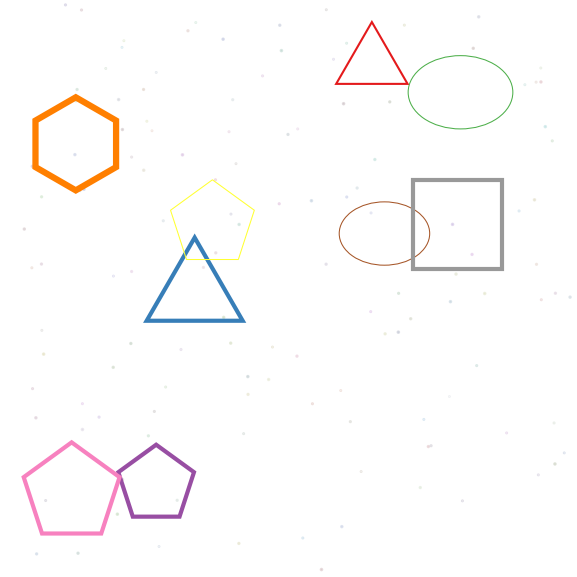[{"shape": "triangle", "thickness": 1, "radius": 0.36, "center": [0.644, 0.89]}, {"shape": "triangle", "thickness": 2, "radius": 0.48, "center": [0.337, 0.492]}, {"shape": "oval", "thickness": 0.5, "radius": 0.45, "center": [0.797, 0.839]}, {"shape": "pentagon", "thickness": 2, "radius": 0.34, "center": [0.27, 0.16]}, {"shape": "hexagon", "thickness": 3, "radius": 0.4, "center": [0.131, 0.75]}, {"shape": "pentagon", "thickness": 0.5, "radius": 0.38, "center": [0.368, 0.611]}, {"shape": "oval", "thickness": 0.5, "radius": 0.39, "center": [0.666, 0.595]}, {"shape": "pentagon", "thickness": 2, "radius": 0.44, "center": [0.124, 0.146]}, {"shape": "square", "thickness": 2, "radius": 0.39, "center": [0.792, 0.61]}]